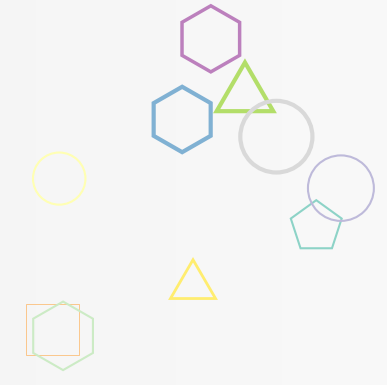[{"shape": "pentagon", "thickness": 1.5, "radius": 0.35, "center": [0.816, 0.411]}, {"shape": "circle", "thickness": 1.5, "radius": 0.34, "center": [0.153, 0.536]}, {"shape": "circle", "thickness": 1.5, "radius": 0.43, "center": [0.88, 0.511]}, {"shape": "hexagon", "thickness": 3, "radius": 0.42, "center": [0.47, 0.69]}, {"shape": "square", "thickness": 0.5, "radius": 0.34, "center": [0.136, 0.144]}, {"shape": "triangle", "thickness": 3, "radius": 0.42, "center": [0.632, 0.753]}, {"shape": "circle", "thickness": 3, "radius": 0.47, "center": [0.713, 0.645]}, {"shape": "hexagon", "thickness": 2.5, "radius": 0.43, "center": [0.544, 0.899]}, {"shape": "hexagon", "thickness": 1.5, "radius": 0.44, "center": [0.163, 0.128]}, {"shape": "triangle", "thickness": 2, "radius": 0.34, "center": [0.498, 0.258]}]